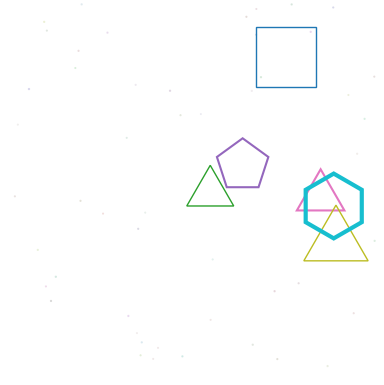[{"shape": "square", "thickness": 1, "radius": 0.39, "center": [0.743, 0.853]}, {"shape": "triangle", "thickness": 1, "radius": 0.35, "center": [0.546, 0.5]}, {"shape": "pentagon", "thickness": 1.5, "radius": 0.35, "center": [0.63, 0.571]}, {"shape": "triangle", "thickness": 1.5, "radius": 0.36, "center": [0.833, 0.489]}, {"shape": "triangle", "thickness": 1, "radius": 0.48, "center": [0.873, 0.371]}, {"shape": "hexagon", "thickness": 3, "radius": 0.42, "center": [0.867, 0.465]}]